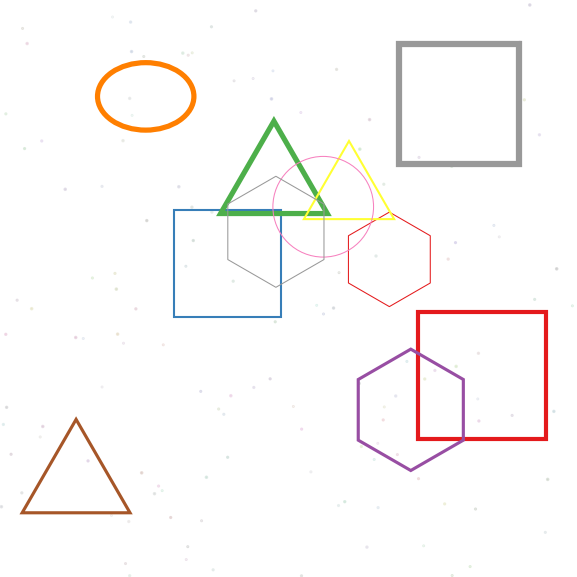[{"shape": "square", "thickness": 2, "radius": 0.55, "center": [0.834, 0.348]}, {"shape": "hexagon", "thickness": 0.5, "radius": 0.41, "center": [0.674, 0.55]}, {"shape": "square", "thickness": 1, "radius": 0.46, "center": [0.394, 0.543]}, {"shape": "triangle", "thickness": 2.5, "radius": 0.53, "center": [0.474, 0.683]}, {"shape": "hexagon", "thickness": 1.5, "radius": 0.53, "center": [0.711, 0.289]}, {"shape": "oval", "thickness": 2.5, "radius": 0.42, "center": [0.252, 0.832]}, {"shape": "triangle", "thickness": 1, "radius": 0.45, "center": [0.604, 0.665]}, {"shape": "triangle", "thickness": 1.5, "radius": 0.54, "center": [0.132, 0.165]}, {"shape": "circle", "thickness": 0.5, "radius": 0.44, "center": [0.56, 0.641]}, {"shape": "hexagon", "thickness": 0.5, "radius": 0.48, "center": [0.478, 0.598]}, {"shape": "square", "thickness": 3, "radius": 0.52, "center": [0.795, 0.819]}]